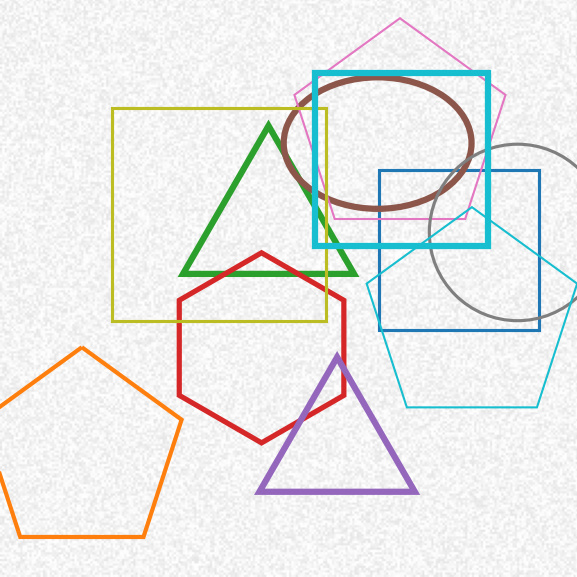[{"shape": "square", "thickness": 1.5, "radius": 0.69, "center": [0.795, 0.566]}, {"shape": "pentagon", "thickness": 2, "radius": 0.91, "center": [0.142, 0.216]}, {"shape": "triangle", "thickness": 3, "radius": 0.85, "center": [0.465, 0.61]}, {"shape": "hexagon", "thickness": 2.5, "radius": 0.82, "center": [0.453, 0.397]}, {"shape": "triangle", "thickness": 3, "radius": 0.78, "center": [0.584, 0.225]}, {"shape": "oval", "thickness": 3, "radius": 0.81, "center": [0.654, 0.751]}, {"shape": "pentagon", "thickness": 1, "radius": 0.96, "center": [0.693, 0.775]}, {"shape": "circle", "thickness": 1.5, "radius": 0.76, "center": [0.896, 0.597]}, {"shape": "square", "thickness": 1.5, "radius": 0.92, "center": [0.379, 0.628]}, {"shape": "pentagon", "thickness": 1, "radius": 0.96, "center": [0.817, 0.449]}, {"shape": "square", "thickness": 3, "radius": 0.75, "center": [0.696, 0.724]}]